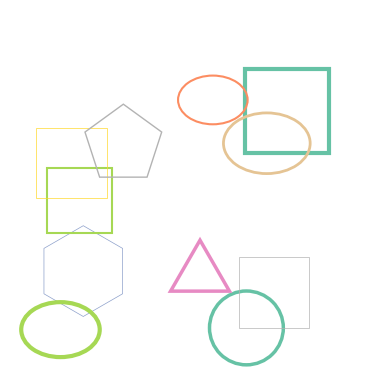[{"shape": "square", "thickness": 3, "radius": 0.55, "center": [0.745, 0.711]}, {"shape": "circle", "thickness": 2.5, "radius": 0.48, "center": [0.64, 0.148]}, {"shape": "oval", "thickness": 1.5, "radius": 0.45, "center": [0.553, 0.74]}, {"shape": "hexagon", "thickness": 0.5, "radius": 0.59, "center": [0.216, 0.296]}, {"shape": "triangle", "thickness": 2.5, "radius": 0.44, "center": [0.52, 0.288]}, {"shape": "square", "thickness": 1.5, "radius": 0.42, "center": [0.207, 0.48]}, {"shape": "oval", "thickness": 3, "radius": 0.51, "center": [0.157, 0.144]}, {"shape": "square", "thickness": 0.5, "radius": 0.46, "center": [0.185, 0.576]}, {"shape": "oval", "thickness": 2, "radius": 0.56, "center": [0.693, 0.628]}, {"shape": "pentagon", "thickness": 1, "radius": 0.52, "center": [0.32, 0.625]}, {"shape": "square", "thickness": 0.5, "radius": 0.46, "center": [0.712, 0.24]}]